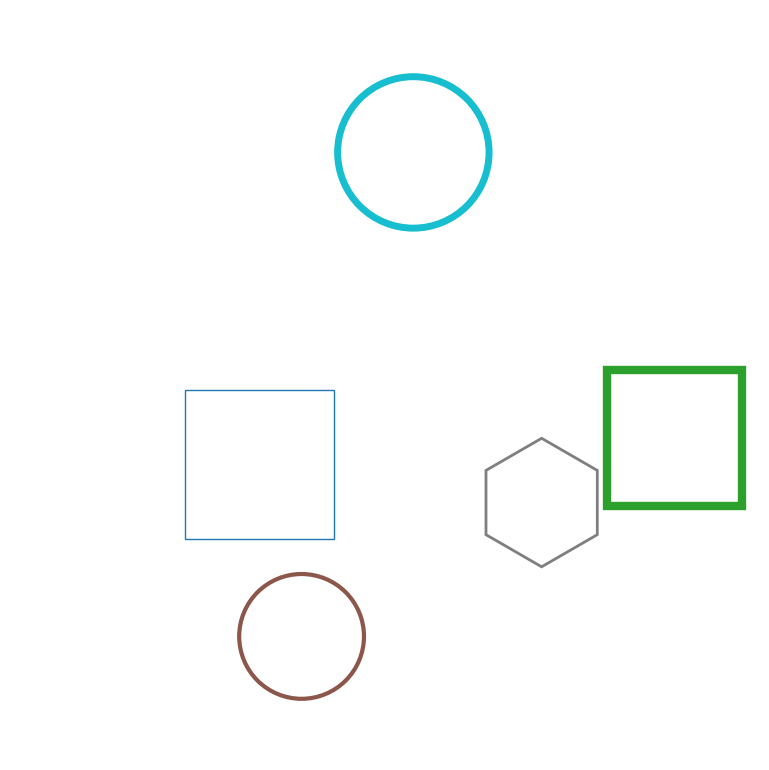[{"shape": "square", "thickness": 0.5, "radius": 0.48, "center": [0.337, 0.397]}, {"shape": "square", "thickness": 3, "radius": 0.44, "center": [0.876, 0.431]}, {"shape": "circle", "thickness": 1.5, "radius": 0.41, "center": [0.392, 0.173]}, {"shape": "hexagon", "thickness": 1, "radius": 0.42, "center": [0.703, 0.347]}, {"shape": "circle", "thickness": 2.5, "radius": 0.49, "center": [0.537, 0.802]}]